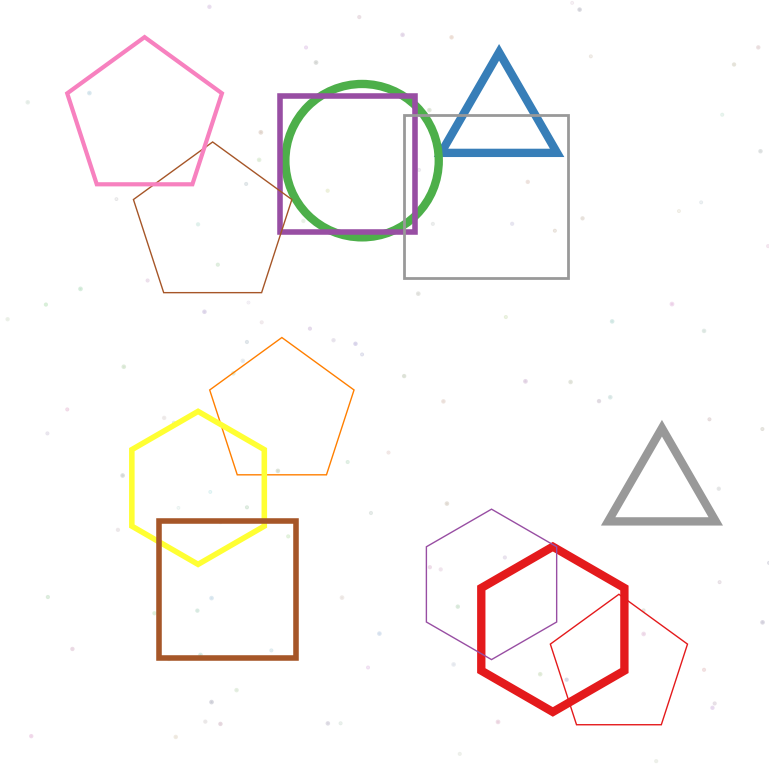[{"shape": "pentagon", "thickness": 0.5, "radius": 0.47, "center": [0.804, 0.135]}, {"shape": "hexagon", "thickness": 3, "radius": 0.54, "center": [0.718, 0.183]}, {"shape": "triangle", "thickness": 3, "radius": 0.44, "center": [0.648, 0.845]}, {"shape": "circle", "thickness": 3, "radius": 0.5, "center": [0.47, 0.791]}, {"shape": "hexagon", "thickness": 0.5, "radius": 0.49, "center": [0.638, 0.241]}, {"shape": "square", "thickness": 2, "radius": 0.44, "center": [0.451, 0.787]}, {"shape": "pentagon", "thickness": 0.5, "radius": 0.49, "center": [0.366, 0.463]}, {"shape": "hexagon", "thickness": 2, "radius": 0.5, "center": [0.257, 0.366]}, {"shape": "pentagon", "thickness": 0.5, "radius": 0.54, "center": [0.276, 0.707]}, {"shape": "square", "thickness": 2, "radius": 0.45, "center": [0.295, 0.235]}, {"shape": "pentagon", "thickness": 1.5, "radius": 0.53, "center": [0.188, 0.846]}, {"shape": "square", "thickness": 1, "radius": 0.53, "center": [0.631, 0.745]}, {"shape": "triangle", "thickness": 3, "radius": 0.4, "center": [0.86, 0.363]}]